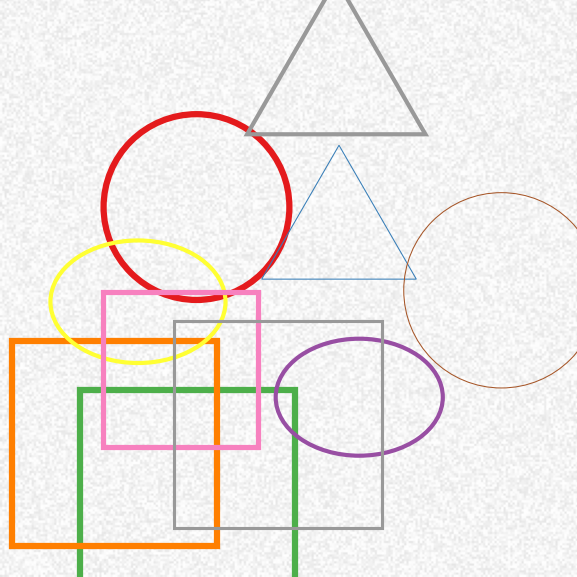[{"shape": "circle", "thickness": 3, "radius": 0.8, "center": [0.34, 0.641]}, {"shape": "triangle", "thickness": 0.5, "radius": 0.77, "center": [0.587, 0.593]}, {"shape": "square", "thickness": 3, "radius": 0.93, "center": [0.325, 0.137]}, {"shape": "oval", "thickness": 2, "radius": 0.72, "center": [0.622, 0.311]}, {"shape": "square", "thickness": 3, "radius": 0.89, "center": [0.198, 0.232]}, {"shape": "oval", "thickness": 2, "radius": 0.76, "center": [0.239, 0.477]}, {"shape": "circle", "thickness": 0.5, "radius": 0.85, "center": [0.868, 0.496]}, {"shape": "square", "thickness": 2.5, "radius": 0.67, "center": [0.312, 0.36]}, {"shape": "triangle", "thickness": 2, "radius": 0.89, "center": [0.582, 0.856]}, {"shape": "square", "thickness": 1.5, "radius": 0.9, "center": [0.481, 0.264]}]